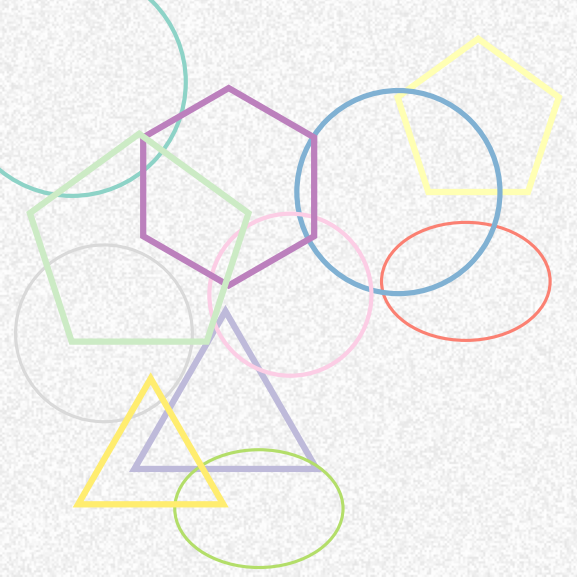[{"shape": "circle", "thickness": 2, "radius": 0.99, "center": [0.125, 0.857]}, {"shape": "pentagon", "thickness": 3, "radius": 0.73, "center": [0.828, 0.785]}, {"shape": "triangle", "thickness": 3, "radius": 0.91, "center": [0.39, 0.278]}, {"shape": "oval", "thickness": 1.5, "radius": 0.73, "center": [0.807, 0.512]}, {"shape": "circle", "thickness": 2.5, "radius": 0.88, "center": [0.69, 0.666]}, {"shape": "oval", "thickness": 1.5, "radius": 0.73, "center": [0.448, 0.118]}, {"shape": "circle", "thickness": 2, "radius": 0.7, "center": [0.503, 0.489]}, {"shape": "circle", "thickness": 1.5, "radius": 0.77, "center": [0.18, 0.422]}, {"shape": "hexagon", "thickness": 3, "radius": 0.85, "center": [0.396, 0.676]}, {"shape": "pentagon", "thickness": 3, "radius": 0.99, "center": [0.241, 0.569]}, {"shape": "triangle", "thickness": 3, "radius": 0.73, "center": [0.261, 0.198]}]